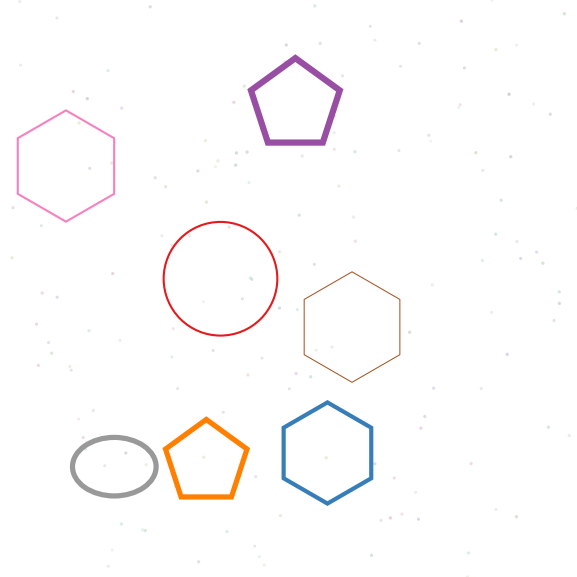[{"shape": "circle", "thickness": 1, "radius": 0.49, "center": [0.382, 0.516]}, {"shape": "hexagon", "thickness": 2, "radius": 0.44, "center": [0.567, 0.215]}, {"shape": "pentagon", "thickness": 3, "radius": 0.4, "center": [0.511, 0.818]}, {"shape": "pentagon", "thickness": 2.5, "radius": 0.37, "center": [0.357, 0.199]}, {"shape": "hexagon", "thickness": 0.5, "radius": 0.48, "center": [0.61, 0.433]}, {"shape": "hexagon", "thickness": 1, "radius": 0.48, "center": [0.114, 0.712]}, {"shape": "oval", "thickness": 2.5, "radius": 0.36, "center": [0.198, 0.191]}]